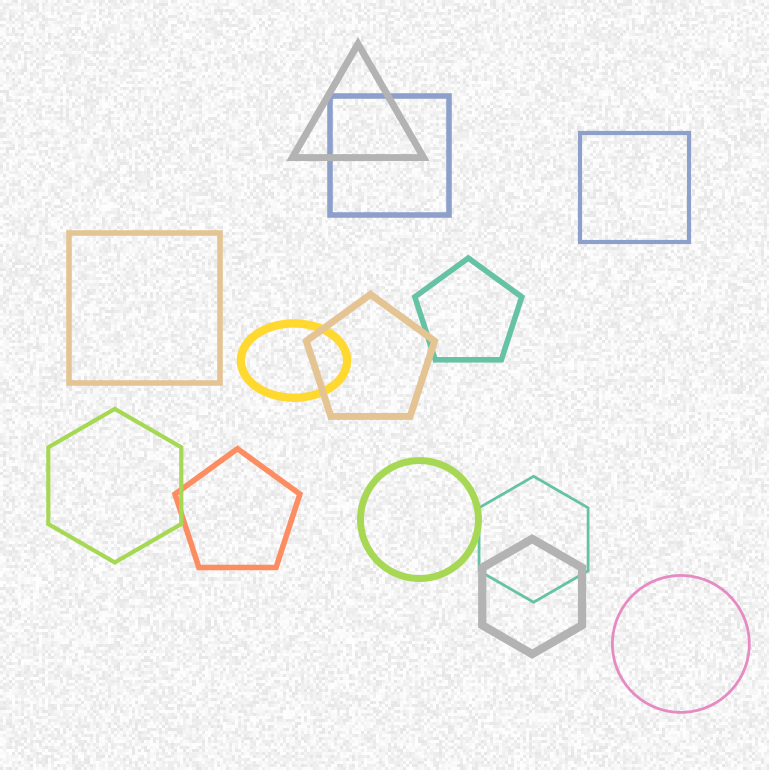[{"shape": "hexagon", "thickness": 1, "radius": 0.41, "center": [0.693, 0.3]}, {"shape": "pentagon", "thickness": 2, "radius": 0.37, "center": [0.608, 0.592]}, {"shape": "pentagon", "thickness": 2, "radius": 0.43, "center": [0.308, 0.332]}, {"shape": "square", "thickness": 1.5, "radius": 0.35, "center": [0.824, 0.757]}, {"shape": "square", "thickness": 2, "radius": 0.39, "center": [0.506, 0.798]}, {"shape": "circle", "thickness": 1, "radius": 0.44, "center": [0.884, 0.164]}, {"shape": "hexagon", "thickness": 1.5, "radius": 0.5, "center": [0.149, 0.369]}, {"shape": "circle", "thickness": 2.5, "radius": 0.38, "center": [0.545, 0.325]}, {"shape": "oval", "thickness": 3, "radius": 0.34, "center": [0.382, 0.532]}, {"shape": "pentagon", "thickness": 2.5, "radius": 0.44, "center": [0.481, 0.53]}, {"shape": "square", "thickness": 2, "radius": 0.49, "center": [0.187, 0.6]}, {"shape": "hexagon", "thickness": 3, "radius": 0.37, "center": [0.691, 0.225]}, {"shape": "triangle", "thickness": 2.5, "radius": 0.49, "center": [0.465, 0.845]}]